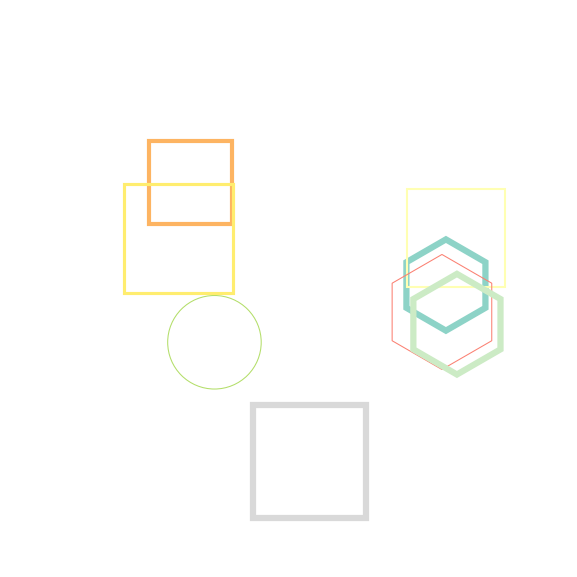[{"shape": "hexagon", "thickness": 3, "radius": 0.39, "center": [0.772, 0.506]}, {"shape": "square", "thickness": 1, "radius": 0.42, "center": [0.79, 0.586]}, {"shape": "hexagon", "thickness": 0.5, "radius": 0.5, "center": [0.765, 0.459]}, {"shape": "square", "thickness": 2, "radius": 0.36, "center": [0.33, 0.684]}, {"shape": "circle", "thickness": 0.5, "radius": 0.4, "center": [0.371, 0.406]}, {"shape": "square", "thickness": 3, "radius": 0.49, "center": [0.536, 0.2]}, {"shape": "hexagon", "thickness": 3, "radius": 0.44, "center": [0.791, 0.438]}, {"shape": "square", "thickness": 1.5, "radius": 0.47, "center": [0.31, 0.586]}]